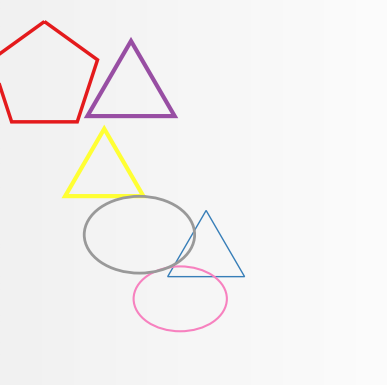[{"shape": "pentagon", "thickness": 2.5, "radius": 0.72, "center": [0.115, 0.8]}, {"shape": "triangle", "thickness": 1, "radius": 0.57, "center": [0.532, 0.339]}, {"shape": "triangle", "thickness": 3, "radius": 0.65, "center": [0.338, 0.763]}, {"shape": "triangle", "thickness": 3, "radius": 0.58, "center": [0.269, 0.549]}, {"shape": "oval", "thickness": 1.5, "radius": 0.6, "center": [0.465, 0.224]}, {"shape": "oval", "thickness": 2, "radius": 0.71, "center": [0.36, 0.39]}]